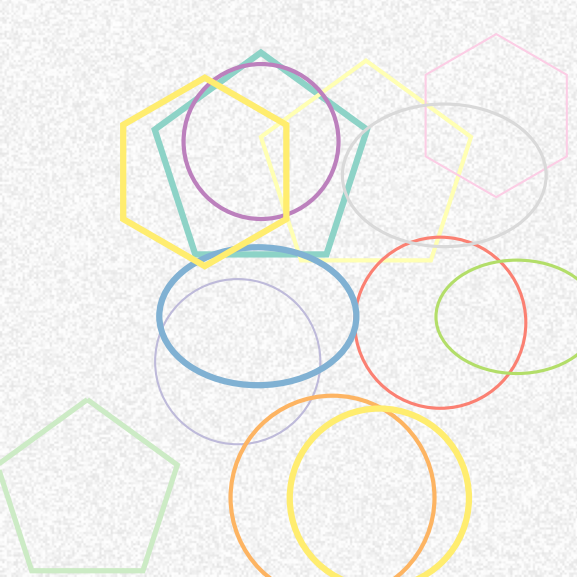[{"shape": "pentagon", "thickness": 3, "radius": 0.97, "center": [0.452, 0.715]}, {"shape": "pentagon", "thickness": 2, "radius": 0.96, "center": [0.634, 0.703]}, {"shape": "circle", "thickness": 1, "radius": 0.72, "center": [0.412, 0.373]}, {"shape": "circle", "thickness": 1.5, "radius": 0.74, "center": [0.762, 0.44]}, {"shape": "oval", "thickness": 3, "radius": 0.85, "center": [0.446, 0.452]}, {"shape": "circle", "thickness": 2, "radius": 0.88, "center": [0.576, 0.137]}, {"shape": "oval", "thickness": 1.5, "radius": 0.7, "center": [0.895, 0.451]}, {"shape": "hexagon", "thickness": 1, "radius": 0.71, "center": [0.859, 0.799]}, {"shape": "oval", "thickness": 1.5, "radius": 0.88, "center": [0.769, 0.696]}, {"shape": "circle", "thickness": 2, "radius": 0.67, "center": [0.452, 0.754]}, {"shape": "pentagon", "thickness": 2.5, "radius": 0.82, "center": [0.151, 0.143]}, {"shape": "circle", "thickness": 3, "radius": 0.78, "center": [0.657, 0.137]}, {"shape": "hexagon", "thickness": 3, "radius": 0.82, "center": [0.355, 0.701]}]